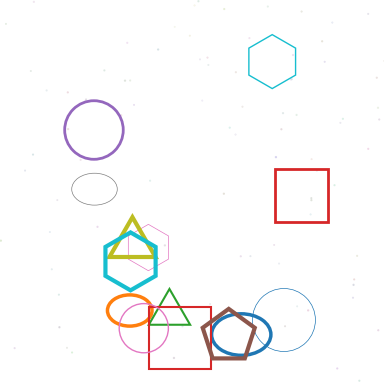[{"shape": "oval", "thickness": 2.5, "radius": 0.39, "center": [0.627, 0.131]}, {"shape": "circle", "thickness": 0.5, "radius": 0.41, "center": [0.737, 0.169]}, {"shape": "oval", "thickness": 2.5, "radius": 0.29, "center": [0.337, 0.194]}, {"shape": "triangle", "thickness": 1.5, "radius": 0.31, "center": [0.44, 0.187]}, {"shape": "square", "thickness": 2, "radius": 0.35, "center": [0.782, 0.492]}, {"shape": "square", "thickness": 1.5, "radius": 0.4, "center": [0.467, 0.121]}, {"shape": "circle", "thickness": 2, "radius": 0.38, "center": [0.244, 0.662]}, {"shape": "pentagon", "thickness": 3, "radius": 0.36, "center": [0.594, 0.127]}, {"shape": "hexagon", "thickness": 0.5, "radius": 0.3, "center": [0.385, 0.357]}, {"shape": "circle", "thickness": 1, "radius": 0.32, "center": [0.373, 0.148]}, {"shape": "oval", "thickness": 0.5, "radius": 0.3, "center": [0.245, 0.509]}, {"shape": "triangle", "thickness": 3, "radius": 0.34, "center": [0.344, 0.367]}, {"shape": "hexagon", "thickness": 3, "radius": 0.38, "center": [0.339, 0.321]}, {"shape": "hexagon", "thickness": 1, "radius": 0.35, "center": [0.707, 0.84]}]